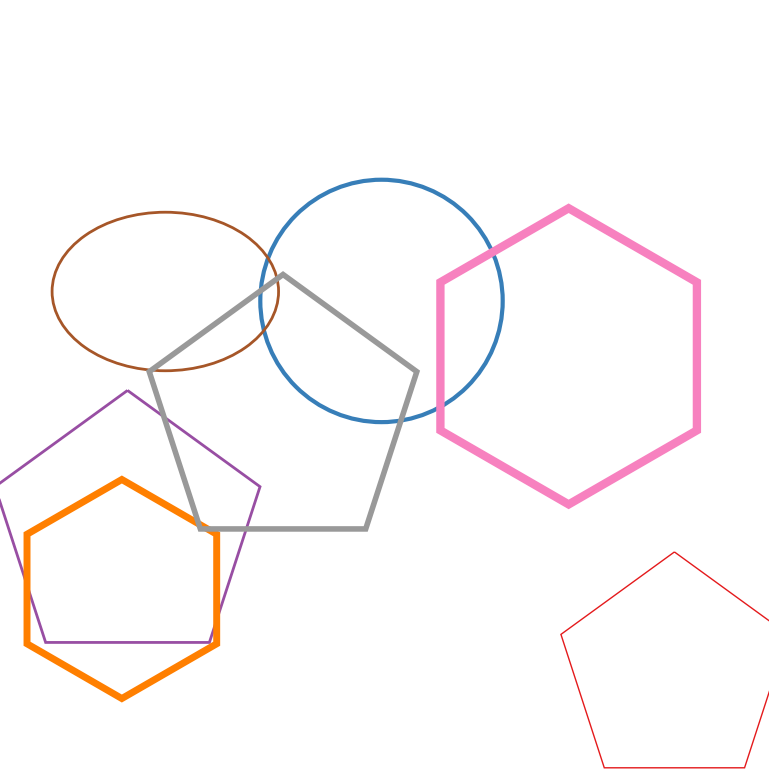[{"shape": "pentagon", "thickness": 0.5, "radius": 0.77, "center": [0.876, 0.128]}, {"shape": "circle", "thickness": 1.5, "radius": 0.79, "center": [0.495, 0.609]}, {"shape": "pentagon", "thickness": 1, "radius": 0.9, "center": [0.166, 0.312]}, {"shape": "hexagon", "thickness": 2.5, "radius": 0.71, "center": [0.158, 0.235]}, {"shape": "oval", "thickness": 1, "radius": 0.74, "center": [0.215, 0.621]}, {"shape": "hexagon", "thickness": 3, "radius": 0.96, "center": [0.739, 0.537]}, {"shape": "pentagon", "thickness": 2, "radius": 0.91, "center": [0.368, 0.461]}]